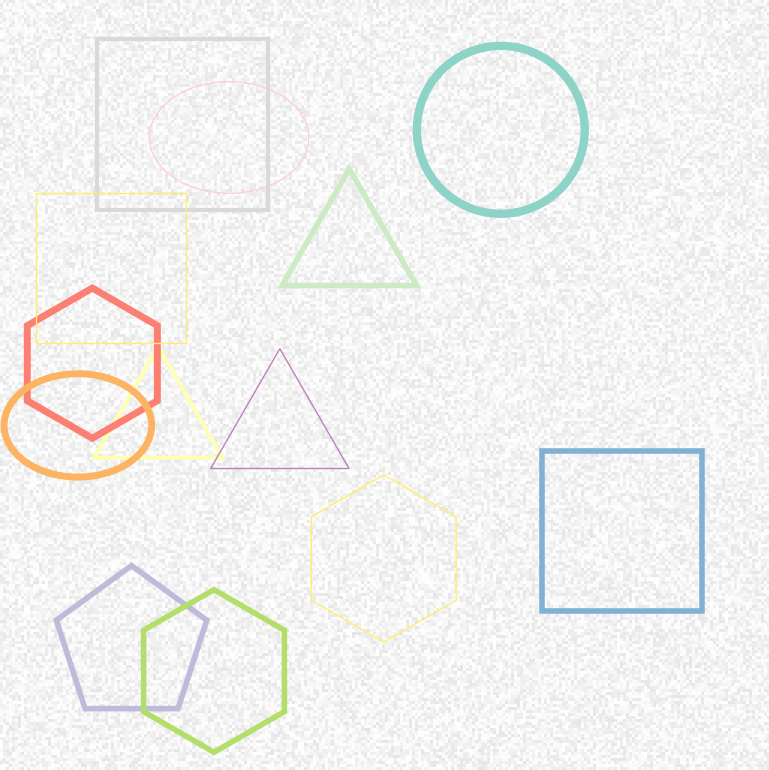[{"shape": "circle", "thickness": 3, "radius": 0.55, "center": [0.65, 0.831]}, {"shape": "triangle", "thickness": 1.5, "radius": 0.48, "center": [0.205, 0.454]}, {"shape": "pentagon", "thickness": 2, "radius": 0.51, "center": [0.171, 0.163]}, {"shape": "hexagon", "thickness": 2.5, "radius": 0.49, "center": [0.12, 0.528]}, {"shape": "square", "thickness": 2, "radius": 0.52, "center": [0.808, 0.311]}, {"shape": "oval", "thickness": 2.5, "radius": 0.48, "center": [0.101, 0.448]}, {"shape": "hexagon", "thickness": 2, "radius": 0.53, "center": [0.278, 0.129]}, {"shape": "oval", "thickness": 0.5, "radius": 0.52, "center": [0.298, 0.821]}, {"shape": "square", "thickness": 1.5, "radius": 0.56, "center": [0.236, 0.838]}, {"shape": "triangle", "thickness": 0.5, "radius": 0.52, "center": [0.363, 0.443]}, {"shape": "triangle", "thickness": 2, "radius": 0.5, "center": [0.454, 0.68]}, {"shape": "hexagon", "thickness": 0.5, "radius": 0.54, "center": [0.498, 0.275]}, {"shape": "square", "thickness": 0.5, "radius": 0.49, "center": [0.144, 0.652]}]